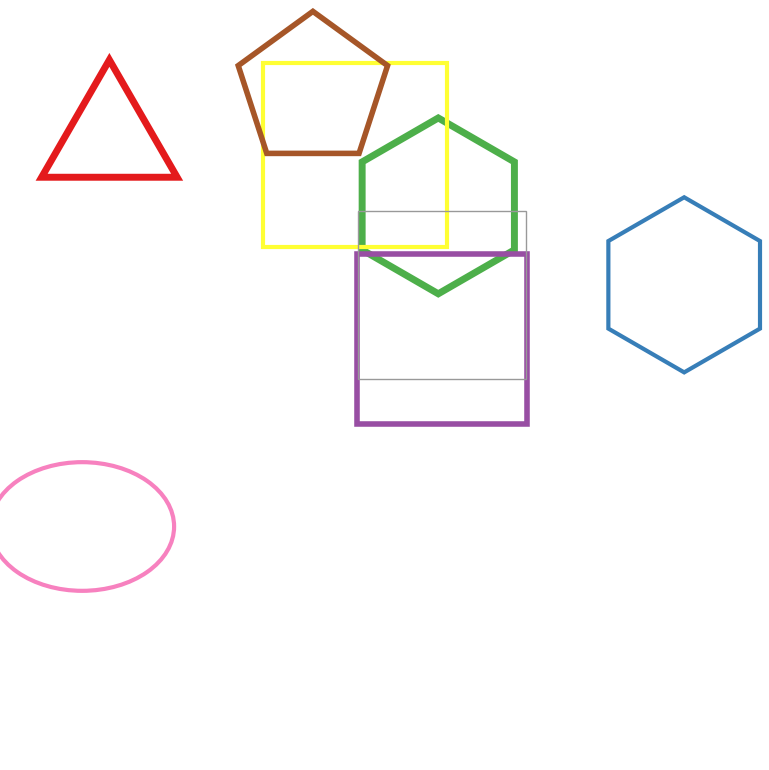[{"shape": "triangle", "thickness": 2.5, "radius": 0.51, "center": [0.142, 0.821]}, {"shape": "hexagon", "thickness": 1.5, "radius": 0.57, "center": [0.889, 0.63]}, {"shape": "hexagon", "thickness": 2.5, "radius": 0.57, "center": [0.569, 0.733]}, {"shape": "square", "thickness": 2, "radius": 0.55, "center": [0.574, 0.56]}, {"shape": "square", "thickness": 1.5, "radius": 0.6, "center": [0.461, 0.798]}, {"shape": "pentagon", "thickness": 2, "radius": 0.51, "center": [0.406, 0.883]}, {"shape": "oval", "thickness": 1.5, "radius": 0.6, "center": [0.107, 0.316]}, {"shape": "square", "thickness": 0.5, "radius": 0.54, "center": [0.574, 0.617]}]